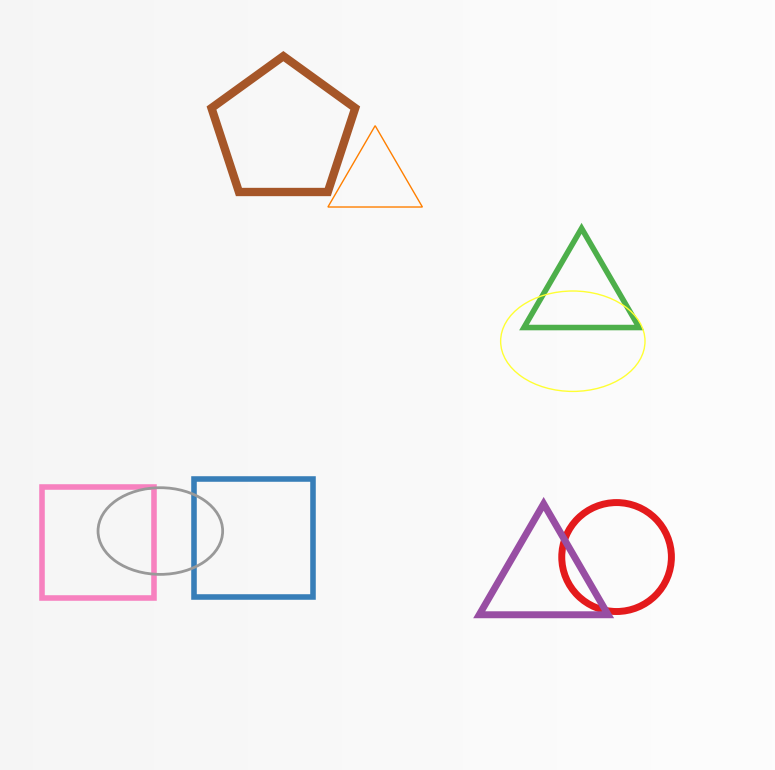[{"shape": "circle", "thickness": 2.5, "radius": 0.35, "center": [0.796, 0.277]}, {"shape": "square", "thickness": 2, "radius": 0.38, "center": [0.327, 0.301]}, {"shape": "triangle", "thickness": 2, "radius": 0.43, "center": [0.75, 0.618]}, {"shape": "triangle", "thickness": 2.5, "radius": 0.48, "center": [0.701, 0.25]}, {"shape": "triangle", "thickness": 0.5, "radius": 0.35, "center": [0.484, 0.766]}, {"shape": "oval", "thickness": 0.5, "radius": 0.47, "center": [0.739, 0.557]}, {"shape": "pentagon", "thickness": 3, "radius": 0.49, "center": [0.366, 0.83]}, {"shape": "square", "thickness": 2, "radius": 0.36, "center": [0.127, 0.295]}, {"shape": "oval", "thickness": 1, "radius": 0.4, "center": [0.207, 0.31]}]